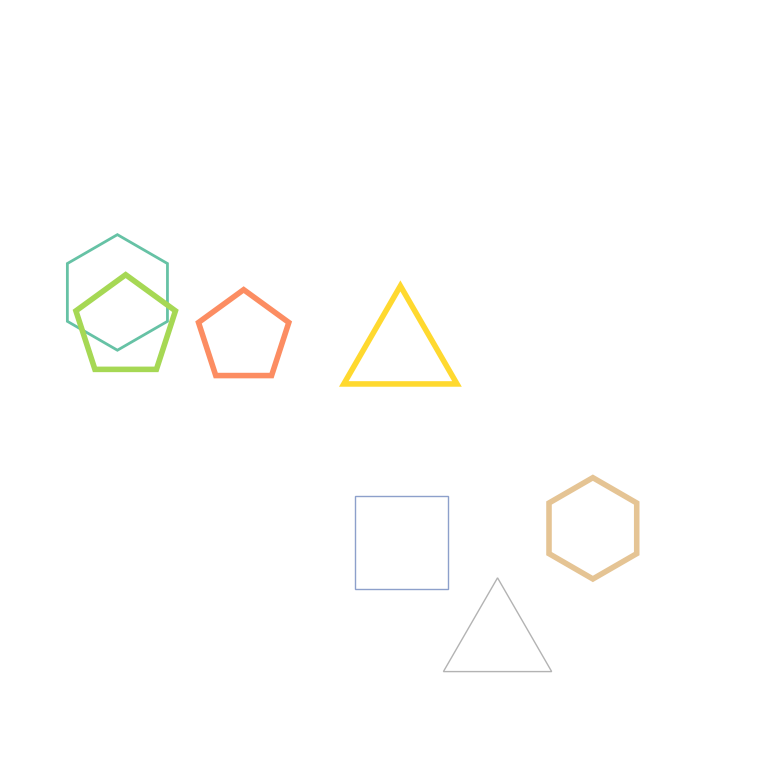[{"shape": "hexagon", "thickness": 1, "radius": 0.38, "center": [0.152, 0.62]}, {"shape": "pentagon", "thickness": 2, "radius": 0.31, "center": [0.316, 0.562]}, {"shape": "square", "thickness": 0.5, "radius": 0.3, "center": [0.521, 0.296]}, {"shape": "pentagon", "thickness": 2, "radius": 0.34, "center": [0.163, 0.575]}, {"shape": "triangle", "thickness": 2, "radius": 0.42, "center": [0.52, 0.544]}, {"shape": "hexagon", "thickness": 2, "radius": 0.33, "center": [0.77, 0.314]}, {"shape": "triangle", "thickness": 0.5, "radius": 0.41, "center": [0.646, 0.168]}]